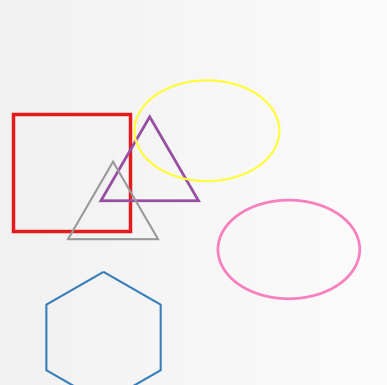[{"shape": "square", "thickness": 2.5, "radius": 0.76, "center": [0.186, 0.552]}, {"shape": "hexagon", "thickness": 1.5, "radius": 0.85, "center": [0.267, 0.124]}, {"shape": "triangle", "thickness": 2, "radius": 0.73, "center": [0.386, 0.551]}, {"shape": "oval", "thickness": 1.5, "radius": 0.94, "center": [0.534, 0.66]}, {"shape": "oval", "thickness": 2, "radius": 0.91, "center": [0.745, 0.352]}, {"shape": "triangle", "thickness": 1.5, "radius": 0.67, "center": [0.292, 0.446]}]